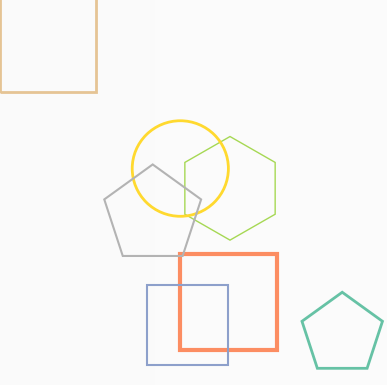[{"shape": "pentagon", "thickness": 2, "radius": 0.55, "center": [0.883, 0.132]}, {"shape": "square", "thickness": 3, "radius": 0.62, "center": [0.589, 0.215]}, {"shape": "square", "thickness": 1.5, "radius": 0.52, "center": [0.484, 0.156]}, {"shape": "hexagon", "thickness": 1, "radius": 0.67, "center": [0.594, 0.511]}, {"shape": "circle", "thickness": 2, "radius": 0.62, "center": [0.465, 0.562]}, {"shape": "square", "thickness": 2, "radius": 0.62, "center": [0.124, 0.884]}, {"shape": "pentagon", "thickness": 1.5, "radius": 0.66, "center": [0.394, 0.441]}]